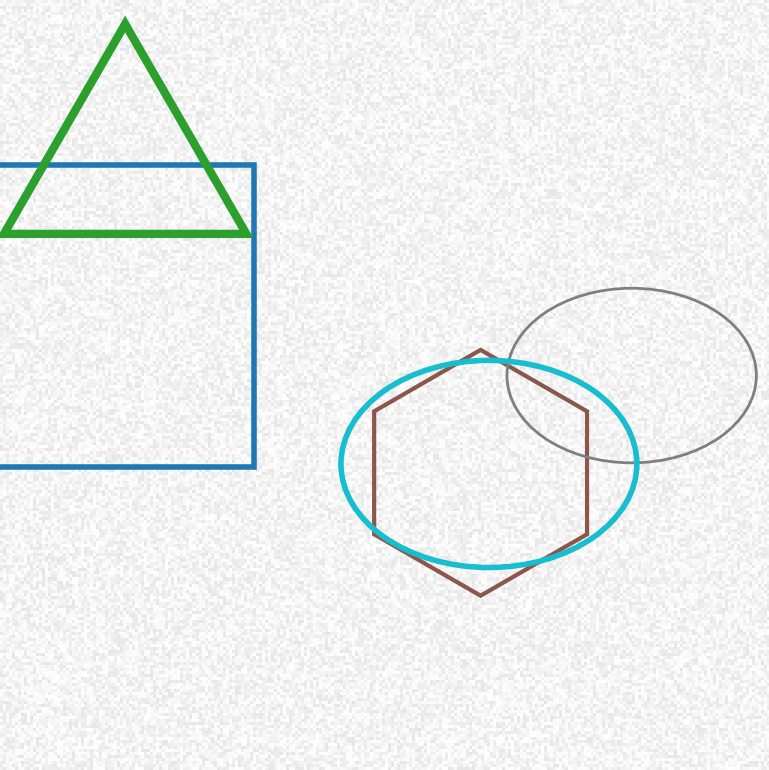[{"shape": "square", "thickness": 2, "radius": 0.98, "center": [0.133, 0.59]}, {"shape": "triangle", "thickness": 3, "radius": 0.91, "center": [0.163, 0.787]}, {"shape": "hexagon", "thickness": 1.5, "radius": 0.8, "center": [0.624, 0.386]}, {"shape": "oval", "thickness": 1, "radius": 0.81, "center": [0.82, 0.512]}, {"shape": "oval", "thickness": 2, "radius": 0.96, "center": [0.635, 0.397]}]